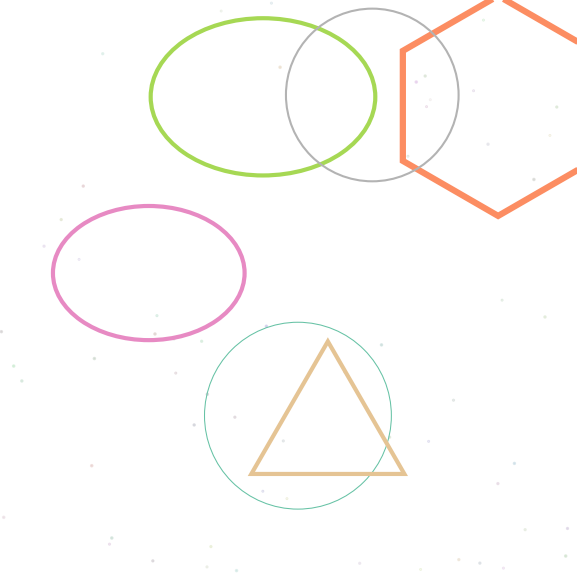[{"shape": "circle", "thickness": 0.5, "radius": 0.81, "center": [0.516, 0.279]}, {"shape": "hexagon", "thickness": 3, "radius": 0.95, "center": [0.863, 0.816]}, {"shape": "oval", "thickness": 2, "radius": 0.83, "center": [0.258, 0.526]}, {"shape": "oval", "thickness": 2, "radius": 0.97, "center": [0.455, 0.831]}, {"shape": "triangle", "thickness": 2, "radius": 0.77, "center": [0.568, 0.255]}, {"shape": "circle", "thickness": 1, "radius": 0.75, "center": [0.645, 0.835]}]